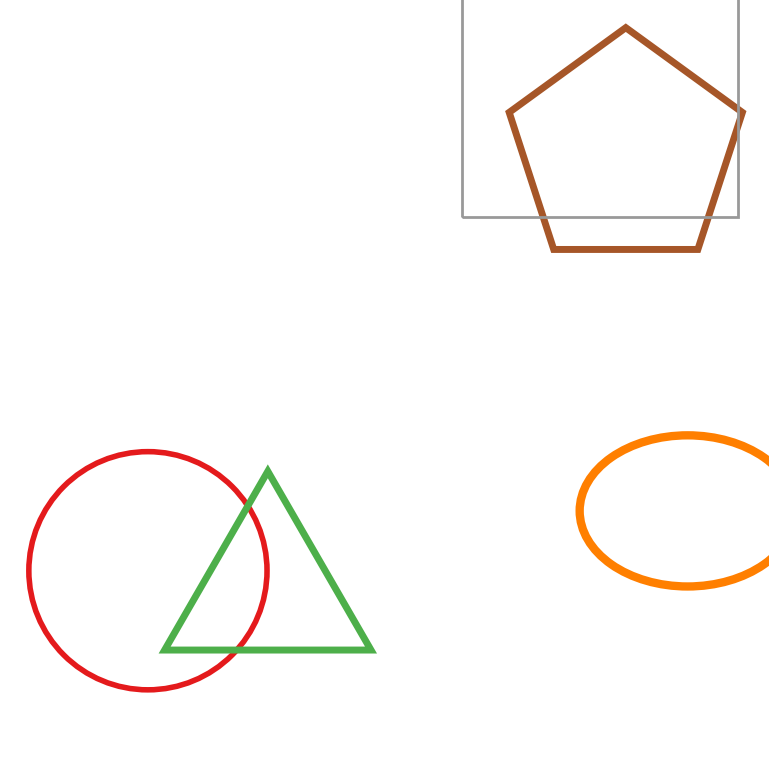[{"shape": "circle", "thickness": 2, "radius": 0.77, "center": [0.192, 0.259]}, {"shape": "triangle", "thickness": 2.5, "radius": 0.77, "center": [0.348, 0.233]}, {"shape": "oval", "thickness": 3, "radius": 0.7, "center": [0.893, 0.336]}, {"shape": "pentagon", "thickness": 2.5, "radius": 0.8, "center": [0.813, 0.805]}, {"shape": "square", "thickness": 1, "radius": 0.9, "center": [0.779, 0.898]}]